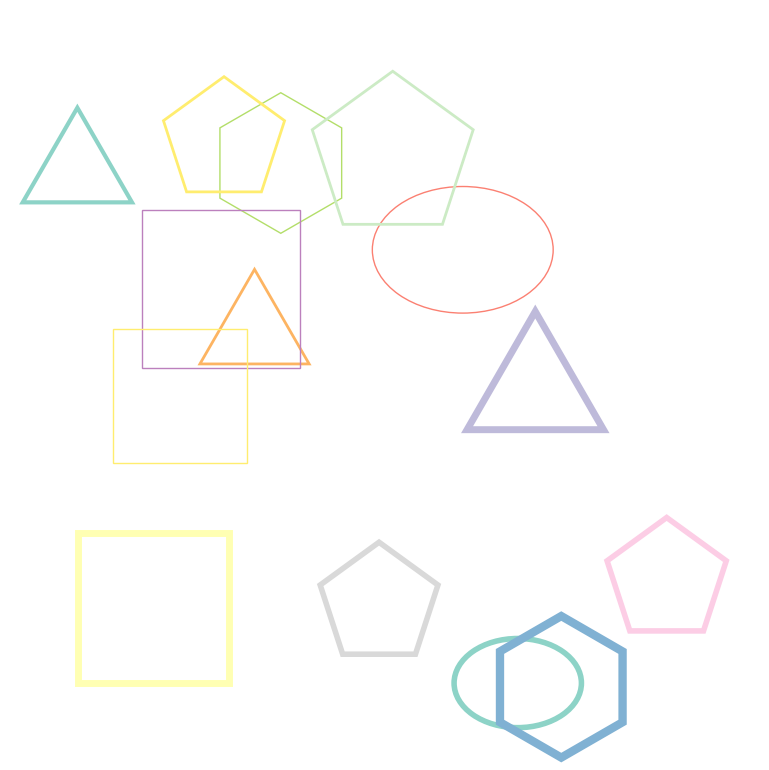[{"shape": "oval", "thickness": 2, "radius": 0.41, "center": [0.672, 0.113]}, {"shape": "triangle", "thickness": 1.5, "radius": 0.41, "center": [0.1, 0.778]}, {"shape": "square", "thickness": 2.5, "radius": 0.49, "center": [0.199, 0.21]}, {"shape": "triangle", "thickness": 2.5, "radius": 0.51, "center": [0.695, 0.493]}, {"shape": "oval", "thickness": 0.5, "radius": 0.59, "center": [0.601, 0.676]}, {"shape": "hexagon", "thickness": 3, "radius": 0.46, "center": [0.729, 0.108]}, {"shape": "triangle", "thickness": 1, "radius": 0.41, "center": [0.331, 0.568]}, {"shape": "hexagon", "thickness": 0.5, "radius": 0.46, "center": [0.365, 0.788]}, {"shape": "pentagon", "thickness": 2, "radius": 0.41, "center": [0.866, 0.246]}, {"shape": "pentagon", "thickness": 2, "radius": 0.4, "center": [0.492, 0.215]}, {"shape": "square", "thickness": 0.5, "radius": 0.51, "center": [0.287, 0.624]}, {"shape": "pentagon", "thickness": 1, "radius": 0.55, "center": [0.51, 0.798]}, {"shape": "square", "thickness": 0.5, "radius": 0.43, "center": [0.234, 0.485]}, {"shape": "pentagon", "thickness": 1, "radius": 0.41, "center": [0.291, 0.818]}]